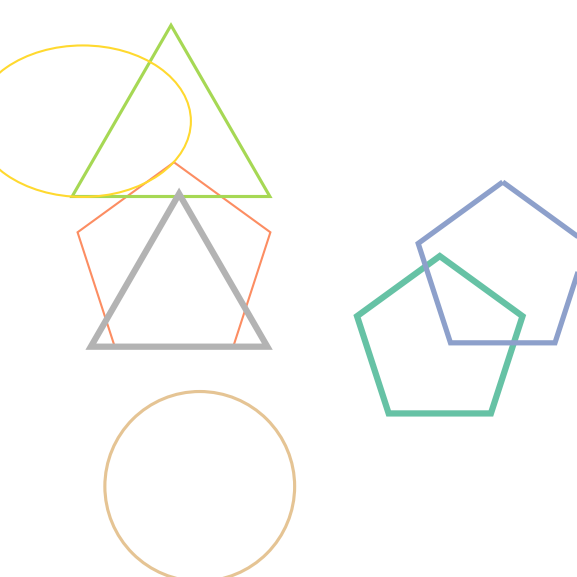[{"shape": "pentagon", "thickness": 3, "radius": 0.75, "center": [0.762, 0.405]}, {"shape": "pentagon", "thickness": 1, "radius": 0.88, "center": [0.301, 0.543]}, {"shape": "pentagon", "thickness": 2.5, "radius": 0.77, "center": [0.871, 0.53]}, {"shape": "triangle", "thickness": 1.5, "radius": 0.99, "center": [0.296, 0.758]}, {"shape": "oval", "thickness": 1, "radius": 0.94, "center": [0.143, 0.789]}, {"shape": "circle", "thickness": 1.5, "radius": 0.82, "center": [0.346, 0.157]}, {"shape": "triangle", "thickness": 3, "radius": 0.88, "center": [0.31, 0.487]}]